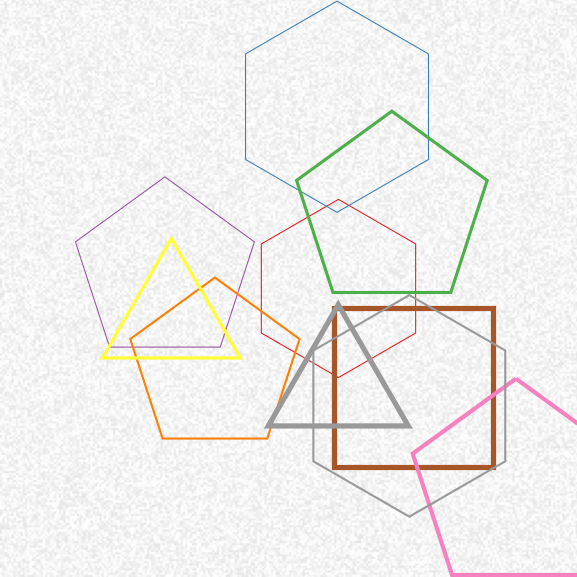[{"shape": "hexagon", "thickness": 0.5, "radius": 0.77, "center": [0.586, 0.5]}, {"shape": "hexagon", "thickness": 0.5, "radius": 0.91, "center": [0.584, 0.814]}, {"shape": "pentagon", "thickness": 1.5, "radius": 0.87, "center": [0.679, 0.633]}, {"shape": "pentagon", "thickness": 0.5, "radius": 0.81, "center": [0.286, 0.53]}, {"shape": "pentagon", "thickness": 1, "radius": 0.77, "center": [0.372, 0.364]}, {"shape": "triangle", "thickness": 1.5, "radius": 0.69, "center": [0.297, 0.448]}, {"shape": "square", "thickness": 2.5, "radius": 0.69, "center": [0.716, 0.328]}, {"shape": "pentagon", "thickness": 2, "radius": 0.94, "center": [0.893, 0.155]}, {"shape": "hexagon", "thickness": 1, "radius": 0.96, "center": [0.709, 0.296]}, {"shape": "triangle", "thickness": 2.5, "radius": 0.7, "center": [0.586, 0.332]}]